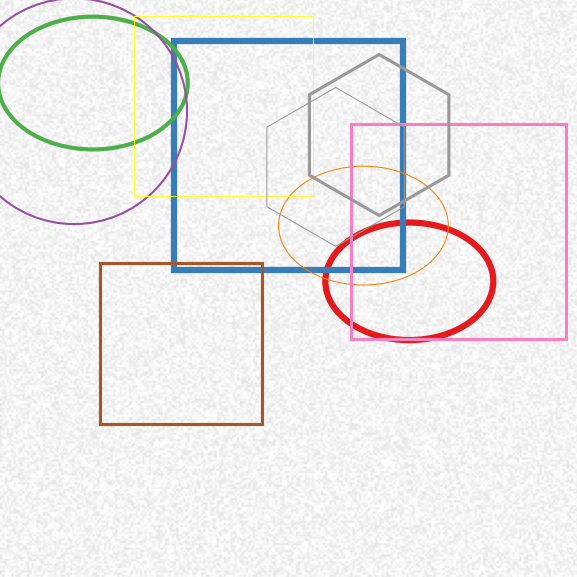[{"shape": "oval", "thickness": 3, "radius": 0.73, "center": [0.709, 0.512]}, {"shape": "square", "thickness": 3, "radius": 0.99, "center": [0.5, 0.73]}, {"shape": "oval", "thickness": 2, "radius": 0.82, "center": [0.161, 0.855]}, {"shape": "circle", "thickness": 1, "radius": 0.98, "center": [0.128, 0.807]}, {"shape": "oval", "thickness": 0.5, "radius": 0.73, "center": [0.629, 0.608]}, {"shape": "square", "thickness": 0.5, "radius": 0.78, "center": [0.387, 0.816]}, {"shape": "square", "thickness": 1.5, "radius": 0.7, "center": [0.314, 0.405]}, {"shape": "square", "thickness": 1.5, "radius": 0.93, "center": [0.794, 0.599]}, {"shape": "hexagon", "thickness": 0.5, "radius": 0.69, "center": [0.581, 0.71]}, {"shape": "hexagon", "thickness": 1.5, "radius": 0.7, "center": [0.657, 0.765]}]